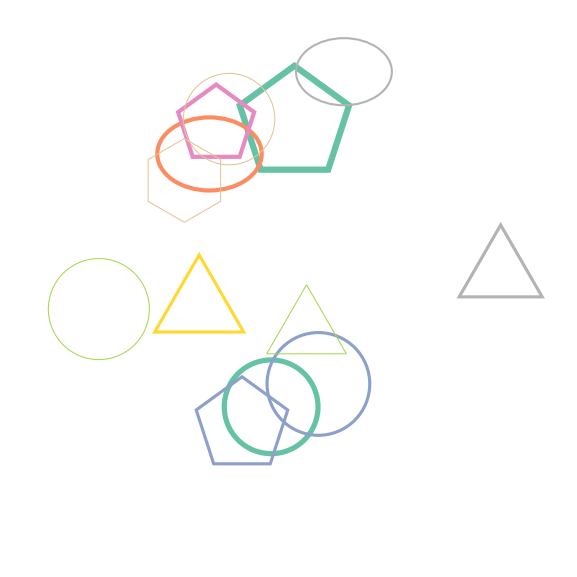[{"shape": "circle", "thickness": 2.5, "radius": 0.41, "center": [0.47, 0.295]}, {"shape": "pentagon", "thickness": 3, "radius": 0.5, "center": [0.51, 0.786]}, {"shape": "oval", "thickness": 2, "radius": 0.45, "center": [0.363, 0.733]}, {"shape": "pentagon", "thickness": 1.5, "radius": 0.42, "center": [0.419, 0.263]}, {"shape": "circle", "thickness": 1.5, "radius": 0.44, "center": [0.551, 0.334]}, {"shape": "pentagon", "thickness": 2, "radius": 0.35, "center": [0.374, 0.784]}, {"shape": "circle", "thickness": 0.5, "radius": 0.44, "center": [0.171, 0.464]}, {"shape": "triangle", "thickness": 0.5, "radius": 0.4, "center": [0.531, 0.426]}, {"shape": "triangle", "thickness": 1.5, "radius": 0.44, "center": [0.345, 0.469]}, {"shape": "hexagon", "thickness": 0.5, "radius": 0.36, "center": [0.319, 0.687]}, {"shape": "circle", "thickness": 0.5, "radius": 0.4, "center": [0.397, 0.793]}, {"shape": "oval", "thickness": 1, "radius": 0.41, "center": [0.596, 0.875]}, {"shape": "triangle", "thickness": 1.5, "radius": 0.41, "center": [0.867, 0.527]}]